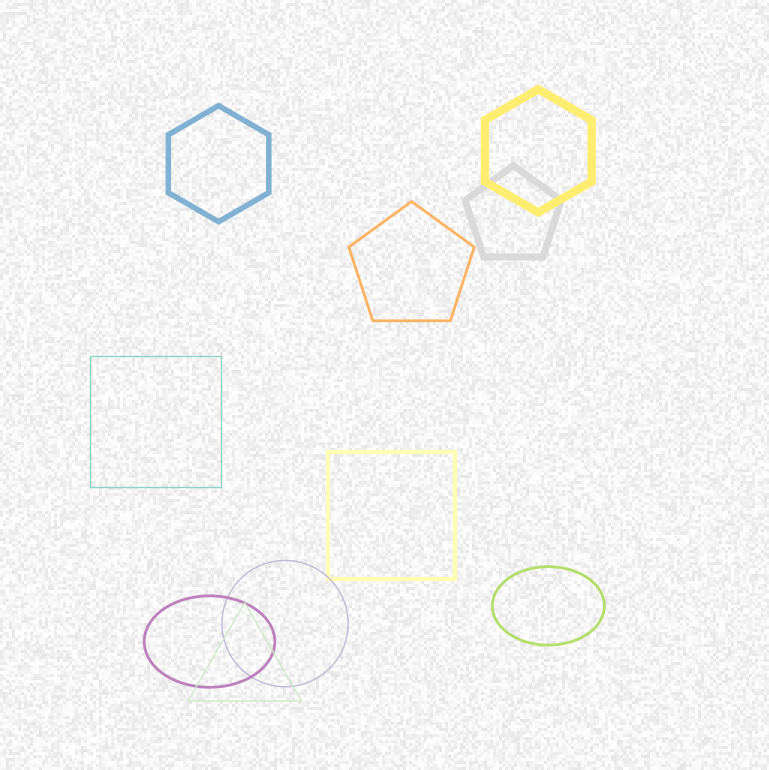[{"shape": "square", "thickness": 0.5, "radius": 0.42, "center": [0.202, 0.452]}, {"shape": "square", "thickness": 1.5, "radius": 0.41, "center": [0.509, 0.33]}, {"shape": "circle", "thickness": 0.5, "radius": 0.41, "center": [0.37, 0.19]}, {"shape": "hexagon", "thickness": 2, "radius": 0.38, "center": [0.284, 0.787]}, {"shape": "pentagon", "thickness": 1, "radius": 0.43, "center": [0.534, 0.653]}, {"shape": "oval", "thickness": 1, "radius": 0.36, "center": [0.712, 0.213]}, {"shape": "pentagon", "thickness": 2.5, "radius": 0.33, "center": [0.667, 0.719]}, {"shape": "oval", "thickness": 1, "radius": 0.42, "center": [0.272, 0.167]}, {"shape": "triangle", "thickness": 0.5, "radius": 0.43, "center": [0.318, 0.132]}, {"shape": "hexagon", "thickness": 3, "radius": 0.4, "center": [0.699, 0.804]}]